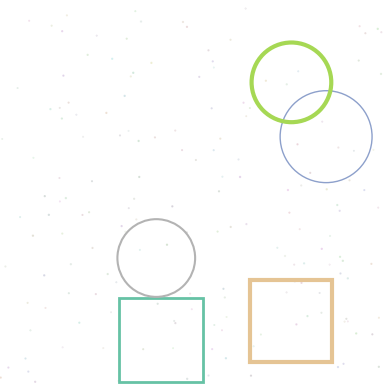[{"shape": "square", "thickness": 2, "radius": 0.54, "center": [0.418, 0.117]}, {"shape": "circle", "thickness": 1, "radius": 0.6, "center": [0.847, 0.645]}, {"shape": "circle", "thickness": 3, "radius": 0.52, "center": [0.757, 0.786]}, {"shape": "square", "thickness": 3, "radius": 0.53, "center": [0.756, 0.165]}, {"shape": "circle", "thickness": 1.5, "radius": 0.5, "center": [0.406, 0.33]}]